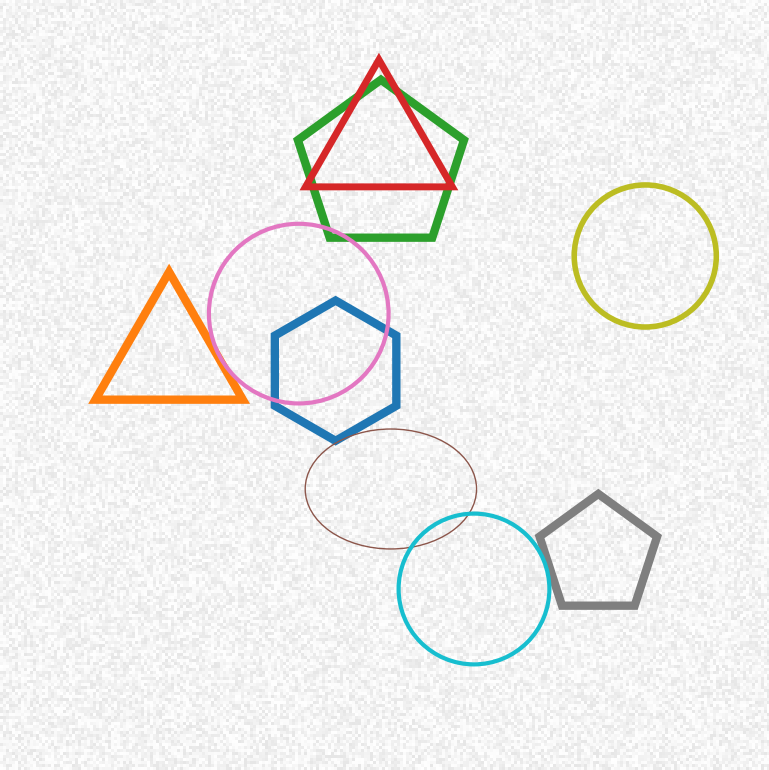[{"shape": "hexagon", "thickness": 3, "radius": 0.46, "center": [0.436, 0.519]}, {"shape": "triangle", "thickness": 3, "radius": 0.55, "center": [0.22, 0.536]}, {"shape": "pentagon", "thickness": 3, "radius": 0.57, "center": [0.495, 0.783]}, {"shape": "triangle", "thickness": 2.5, "radius": 0.55, "center": [0.492, 0.812]}, {"shape": "oval", "thickness": 0.5, "radius": 0.56, "center": [0.508, 0.365]}, {"shape": "circle", "thickness": 1.5, "radius": 0.58, "center": [0.388, 0.593]}, {"shape": "pentagon", "thickness": 3, "radius": 0.4, "center": [0.777, 0.278]}, {"shape": "circle", "thickness": 2, "radius": 0.46, "center": [0.838, 0.668]}, {"shape": "circle", "thickness": 1.5, "radius": 0.49, "center": [0.616, 0.235]}]